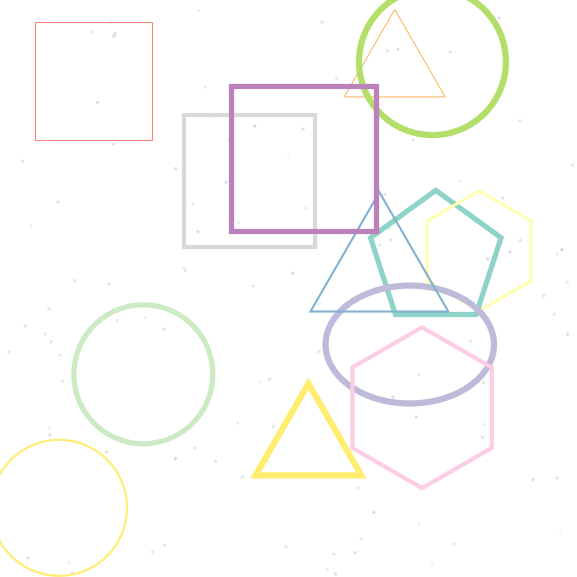[{"shape": "pentagon", "thickness": 2.5, "radius": 0.59, "center": [0.755, 0.551]}, {"shape": "hexagon", "thickness": 1.5, "radius": 0.52, "center": [0.83, 0.565]}, {"shape": "oval", "thickness": 3, "radius": 0.73, "center": [0.71, 0.403]}, {"shape": "square", "thickness": 0.5, "radius": 0.51, "center": [0.162, 0.859]}, {"shape": "triangle", "thickness": 1, "radius": 0.69, "center": [0.657, 0.529]}, {"shape": "triangle", "thickness": 0.5, "radius": 0.5, "center": [0.684, 0.882]}, {"shape": "circle", "thickness": 3, "radius": 0.64, "center": [0.749, 0.892]}, {"shape": "hexagon", "thickness": 2, "radius": 0.7, "center": [0.731, 0.293]}, {"shape": "square", "thickness": 2, "radius": 0.57, "center": [0.432, 0.686]}, {"shape": "square", "thickness": 2.5, "radius": 0.63, "center": [0.525, 0.725]}, {"shape": "circle", "thickness": 2.5, "radius": 0.6, "center": [0.248, 0.351]}, {"shape": "circle", "thickness": 1, "radius": 0.59, "center": [0.102, 0.12]}, {"shape": "triangle", "thickness": 3, "radius": 0.53, "center": [0.534, 0.229]}]